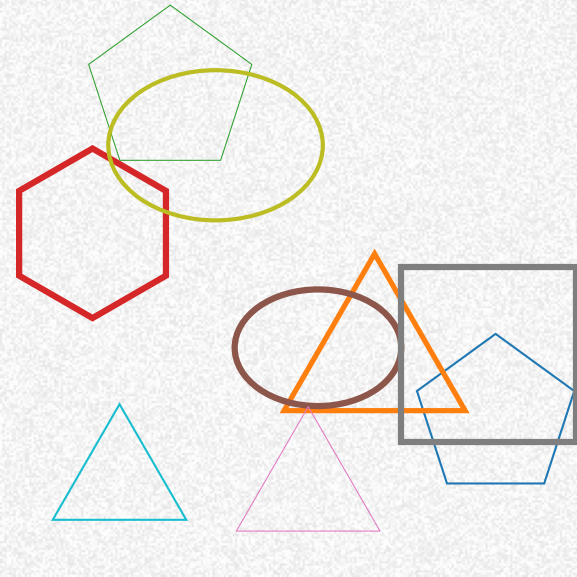[{"shape": "pentagon", "thickness": 1, "radius": 0.72, "center": [0.858, 0.278]}, {"shape": "triangle", "thickness": 2.5, "radius": 0.91, "center": [0.649, 0.379]}, {"shape": "pentagon", "thickness": 0.5, "radius": 0.74, "center": [0.295, 0.842]}, {"shape": "hexagon", "thickness": 3, "radius": 0.73, "center": [0.16, 0.595]}, {"shape": "oval", "thickness": 3, "radius": 0.72, "center": [0.551, 0.397]}, {"shape": "triangle", "thickness": 0.5, "radius": 0.72, "center": [0.534, 0.151]}, {"shape": "square", "thickness": 3, "radius": 0.76, "center": [0.846, 0.386]}, {"shape": "oval", "thickness": 2, "radius": 0.93, "center": [0.373, 0.748]}, {"shape": "triangle", "thickness": 1, "radius": 0.67, "center": [0.207, 0.166]}]